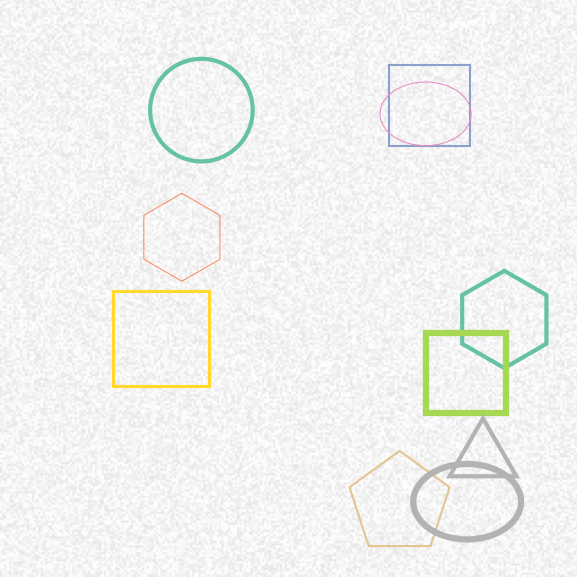[{"shape": "hexagon", "thickness": 2, "radius": 0.42, "center": [0.873, 0.446]}, {"shape": "circle", "thickness": 2, "radius": 0.44, "center": [0.349, 0.808]}, {"shape": "hexagon", "thickness": 0.5, "radius": 0.38, "center": [0.315, 0.588]}, {"shape": "square", "thickness": 1, "radius": 0.35, "center": [0.744, 0.816]}, {"shape": "oval", "thickness": 0.5, "radius": 0.39, "center": [0.737, 0.802]}, {"shape": "square", "thickness": 3, "radius": 0.34, "center": [0.807, 0.353]}, {"shape": "square", "thickness": 1.5, "radius": 0.41, "center": [0.279, 0.413]}, {"shape": "pentagon", "thickness": 1, "radius": 0.46, "center": [0.692, 0.127]}, {"shape": "triangle", "thickness": 2, "radius": 0.33, "center": [0.836, 0.208]}, {"shape": "oval", "thickness": 3, "radius": 0.47, "center": [0.809, 0.13]}]